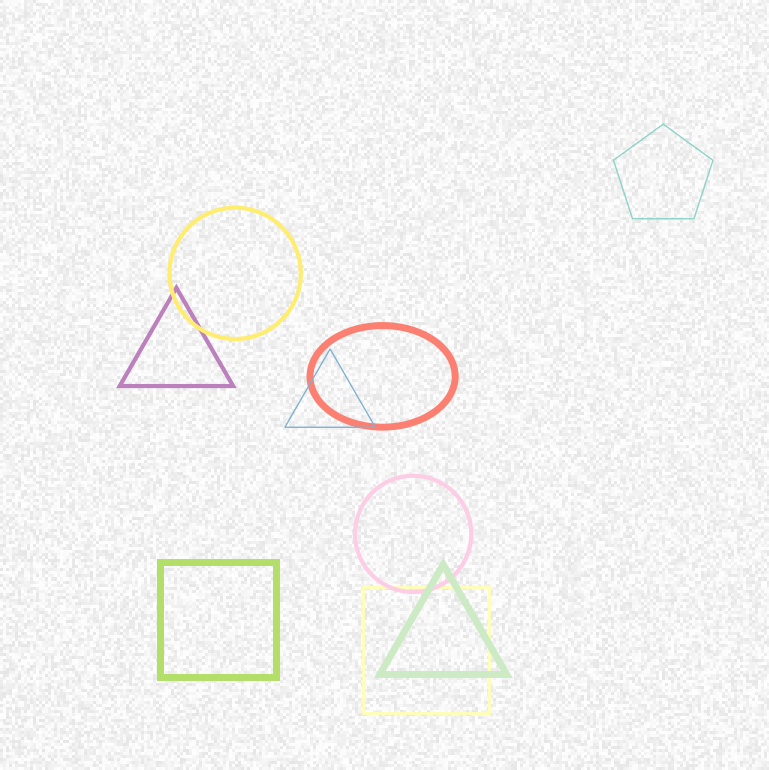[{"shape": "pentagon", "thickness": 0.5, "radius": 0.34, "center": [0.861, 0.771]}, {"shape": "square", "thickness": 1, "radius": 0.41, "center": [0.554, 0.156]}, {"shape": "oval", "thickness": 2.5, "radius": 0.47, "center": [0.497, 0.511]}, {"shape": "triangle", "thickness": 0.5, "radius": 0.34, "center": [0.429, 0.479]}, {"shape": "square", "thickness": 2.5, "radius": 0.38, "center": [0.283, 0.196]}, {"shape": "circle", "thickness": 1.5, "radius": 0.38, "center": [0.537, 0.307]}, {"shape": "triangle", "thickness": 1.5, "radius": 0.43, "center": [0.229, 0.541]}, {"shape": "triangle", "thickness": 2.5, "radius": 0.48, "center": [0.576, 0.172]}, {"shape": "circle", "thickness": 1.5, "radius": 0.43, "center": [0.305, 0.645]}]